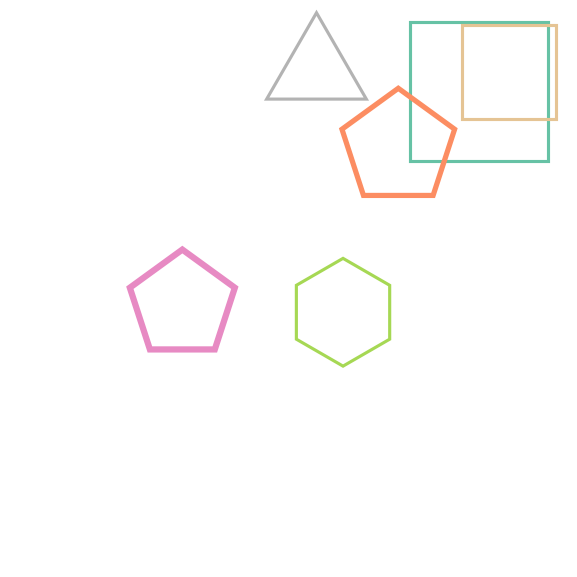[{"shape": "square", "thickness": 1.5, "radius": 0.6, "center": [0.829, 0.84]}, {"shape": "pentagon", "thickness": 2.5, "radius": 0.51, "center": [0.69, 0.744]}, {"shape": "pentagon", "thickness": 3, "radius": 0.48, "center": [0.316, 0.471]}, {"shape": "hexagon", "thickness": 1.5, "radius": 0.47, "center": [0.594, 0.458]}, {"shape": "square", "thickness": 1.5, "radius": 0.41, "center": [0.881, 0.874]}, {"shape": "triangle", "thickness": 1.5, "radius": 0.5, "center": [0.548, 0.877]}]